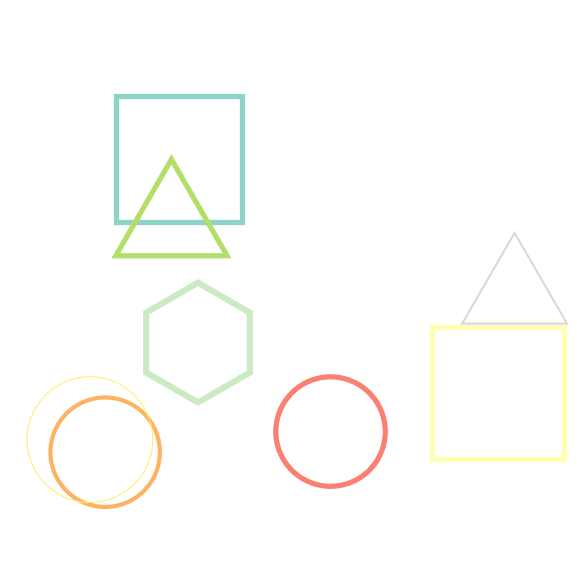[{"shape": "square", "thickness": 2.5, "radius": 0.55, "center": [0.309, 0.723]}, {"shape": "square", "thickness": 2.5, "radius": 0.57, "center": [0.863, 0.319]}, {"shape": "circle", "thickness": 2.5, "radius": 0.47, "center": [0.572, 0.252]}, {"shape": "circle", "thickness": 2, "radius": 0.47, "center": [0.182, 0.216]}, {"shape": "triangle", "thickness": 2.5, "radius": 0.56, "center": [0.297, 0.612]}, {"shape": "triangle", "thickness": 1, "radius": 0.52, "center": [0.891, 0.491]}, {"shape": "hexagon", "thickness": 3, "radius": 0.52, "center": [0.343, 0.406]}, {"shape": "circle", "thickness": 0.5, "radius": 0.54, "center": [0.156, 0.238]}]